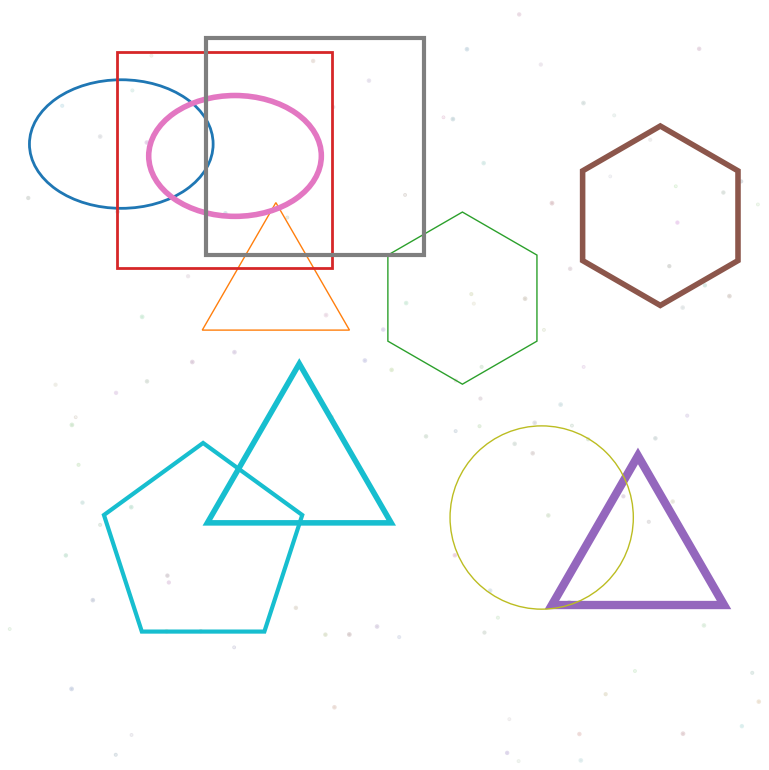[{"shape": "oval", "thickness": 1, "radius": 0.6, "center": [0.158, 0.813]}, {"shape": "triangle", "thickness": 0.5, "radius": 0.55, "center": [0.358, 0.626]}, {"shape": "hexagon", "thickness": 0.5, "radius": 0.56, "center": [0.601, 0.613]}, {"shape": "square", "thickness": 1, "radius": 0.7, "center": [0.292, 0.792]}, {"shape": "triangle", "thickness": 3, "radius": 0.65, "center": [0.829, 0.279]}, {"shape": "hexagon", "thickness": 2, "radius": 0.58, "center": [0.858, 0.72]}, {"shape": "oval", "thickness": 2, "radius": 0.56, "center": [0.305, 0.797]}, {"shape": "square", "thickness": 1.5, "radius": 0.71, "center": [0.409, 0.81]}, {"shape": "circle", "thickness": 0.5, "radius": 0.6, "center": [0.703, 0.328]}, {"shape": "pentagon", "thickness": 1.5, "radius": 0.68, "center": [0.264, 0.289]}, {"shape": "triangle", "thickness": 2, "radius": 0.69, "center": [0.389, 0.39]}]